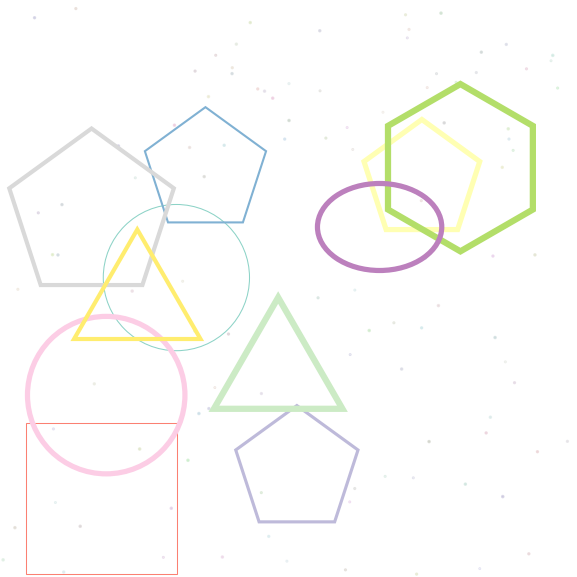[{"shape": "circle", "thickness": 0.5, "radius": 0.63, "center": [0.305, 0.518]}, {"shape": "pentagon", "thickness": 2.5, "radius": 0.53, "center": [0.731, 0.687]}, {"shape": "pentagon", "thickness": 1.5, "radius": 0.56, "center": [0.514, 0.186]}, {"shape": "square", "thickness": 0.5, "radius": 0.65, "center": [0.175, 0.136]}, {"shape": "pentagon", "thickness": 1, "radius": 0.55, "center": [0.356, 0.703]}, {"shape": "hexagon", "thickness": 3, "radius": 0.72, "center": [0.797, 0.709]}, {"shape": "circle", "thickness": 2.5, "radius": 0.68, "center": [0.184, 0.315]}, {"shape": "pentagon", "thickness": 2, "radius": 0.75, "center": [0.159, 0.627]}, {"shape": "oval", "thickness": 2.5, "radius": 0.54, "center": [0.657, 0.606]}, {"shape": "triangle", "thickness": 3, "radius": 0.64, "center": [0.482, 0.356]}, {"shape": "triangle", "thickness": 2, "radius": 0.63, "center": [0.238, 0.475]}]